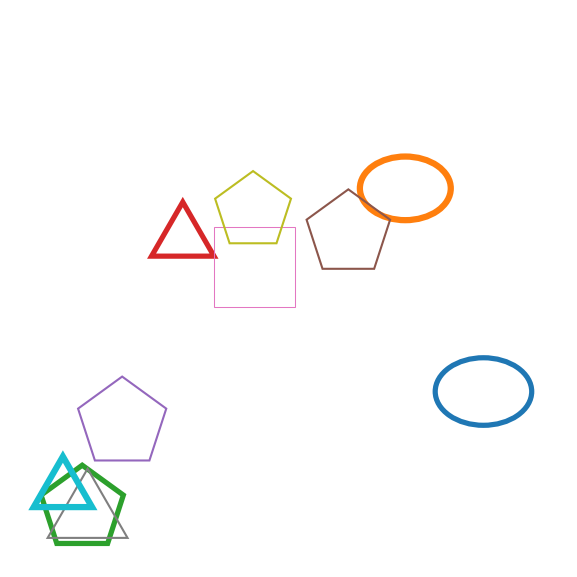[{"shape": "oval", "thickness": 2.5, "radius": 0.42, "center": [0.837, 0.321]}, {"shape": "oval", "thickness": 3, "radius": 0.39, "center": [0.702, 0.673]}, {"shape": "pentagon", "thickness": 2.5, "radius": 0.37, "center": [0.142, 0.119]}, {"shape": "triangle", "thickness": 2.5, "radius": 0.31, "center": [0.317, 0.587]}, {"shape": "pentagon", "thickness": 1, "radius": 0.4, "center": [0.212, 0.267]}, {"shape": "pentagon", "thickness": 1, "radius": 0.38, "center": [0.603, 0.595]}, {"shape": "square", "thickness": 0.5, "radius": 0.35, "center": [0.441, 0.537]}, {"shape": "triangle", "thickness": 1, "radius": 0.4, "center": [0.152, 0.108]}, {"shape": "pentagon", "thickness": 1, "radius": 0.35, "center": [0.438, 0.634]}, {"shape": "triangle", "thickness": 3, "radius": 0.29, "center": [0.109, 0.15]}]